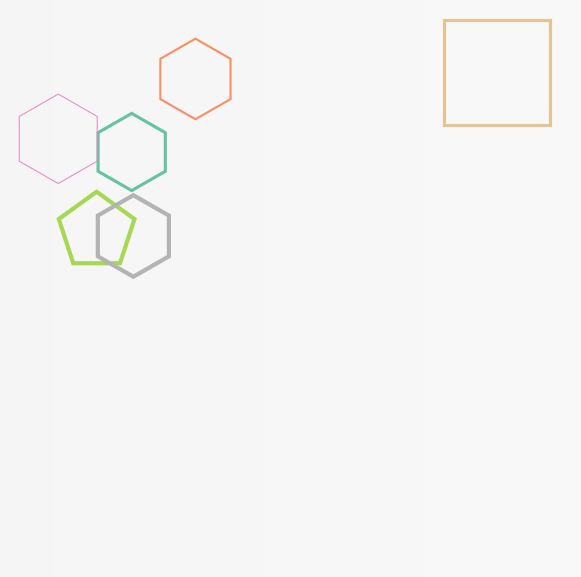[{"shape": "hexagon", "thickness": 1.5, "radius": 0.33, "center": [0.227, 0.736]}, {"shape": "hexagon", "thickness": 1, "radius": 0.35, "center": [0.336, 0.862]}, {"shape": "hexagon", "thickness": 0.5, "radius": 0.39, "center": [0.1, 0.759]}, {"shape": "pentagon", "thickness": 2, "radius": 0.34, "center": [0.166, 0.599]}, {"shape": "square", "thickness": 1.5, "radius": 0.46, "center": [0.855, 0.874]}, {"shape": "hexagon", "thickness": 2, "radius": 0.35, "center": [0.229, 0.591]}]